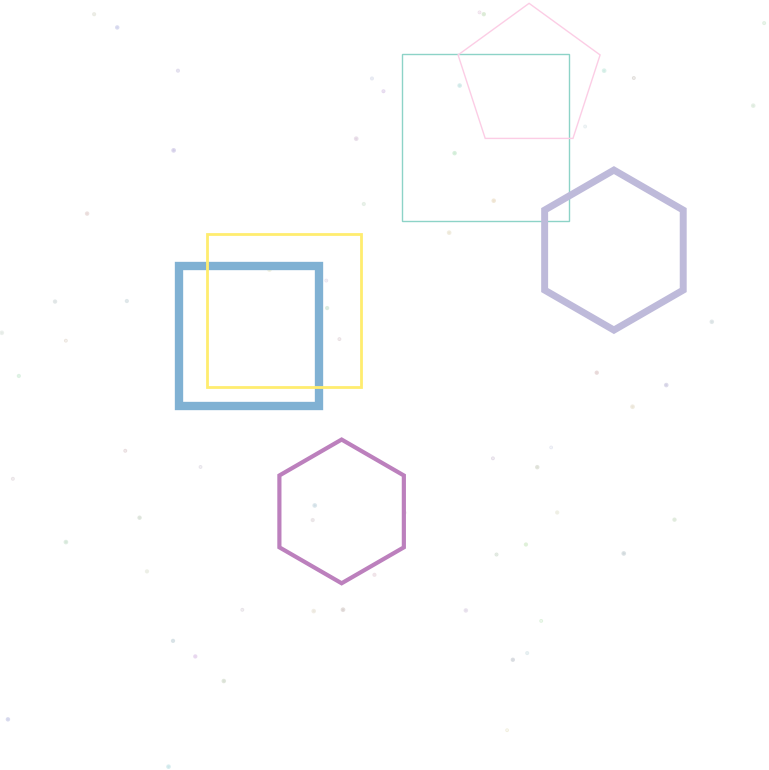[{"shape": "square", "thickness": 0.5, "radius": 0.54, "center": [0.63, 0.821]}, {"shape": "hexagon", "thickness": 2.5, "radius": 0.52, "center": [0.797, 0.675]}, {"shape": "square", "thickness": 3, "radius": 0.45, "center": [0.323, 0.564]}, {"shape": "pentagon", "thickness": 0.5, "radius": 0.48, "center": [0.687, 0.899]}, {"shape": "hexagon", "thickness": 1.5, "radius": 0.47, "center": [0.444, 0.336]}, {"shape": "square", "thickness": 1, "radius": 0.5, "center": [0.369, 0.597]}]